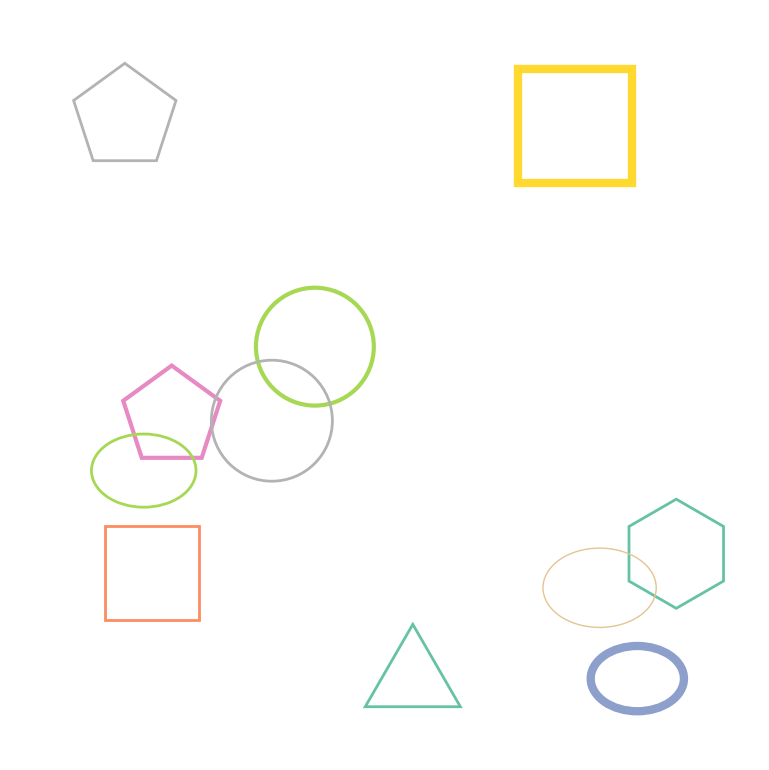[{"shape": "hexagon", "thickness": 1, "radius": 0.35, "center": [0.878, 0.281]}, {"shape": "triangle", "thickness": 1, "radius": 0.36, "center": [0.536, 0.118]}, {"shape": "square", "thickness": 1, "radius": 0.31, "center": [0.197, 0.255]}, {"shape": "oval", "thickness": 3, "radius": 0.3, "center": [0.828, 0.119]}, {"shape": "pentagon", "thickness": 1.5, "radius": 0.33, "center": [0.223, 0.459]}, {"shape": "circle", "thickness": 1.5, "radius": 0.38, "center": [0.409, 0.55]}, {"shape": "oval", "thickness": 1, "radius": 0.34, "center": [0.187, 0.389]}, {"shape": "square", "thickness": 3, "radius": 0.37, "center": [0.747, 0.836]}, {"shape": "oval", "thickness": 0.5, "radius": 0.37, "center": [0.779, 0.237]}, {"shape": "pentagon", "thickness": 1, "radius": 0.35, "center": [0.162, 0.848]}, {"shape": "circle", "thickness": 1, "radius": 0.39, "center": [0.353, 0.454]}]